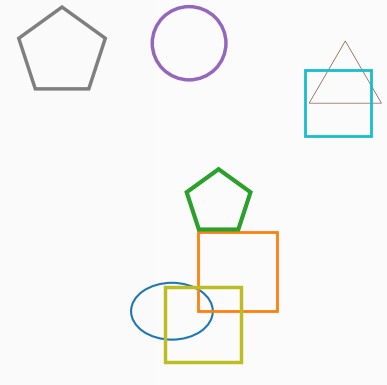[{"shape": "oval", "thickness": 1.5, "radius": 0.53, "center": [0.444, 0.192]}, {"shape": "square", "thickness": 2, "radius": 0.51, "center": [0.613, 0.295]}, {"shape": "pentagon", "thickness": 3, "radius": 0.43, "center": [0.564, 0.474]}, {"shape": "circle", "thickness": 2.5, "radius": 0.48, "center": [0.488, 0.888]}, {"shape": "triangle", "thickness": 0.5, "radius": 0.54, "center": [0.891, 0.786]}, {"shape": "pentagon", "thickness": 2.5, "radius": 0.59, "center": [0.16, 0.864]}, {"shape": "square", "thickness": 2.5, "radius": 0.49, "center": [0.524, 0.157]}, {"shape": "square", "thickness": 2, "radius": 0.43, "center": [0.873, 0.732]}]